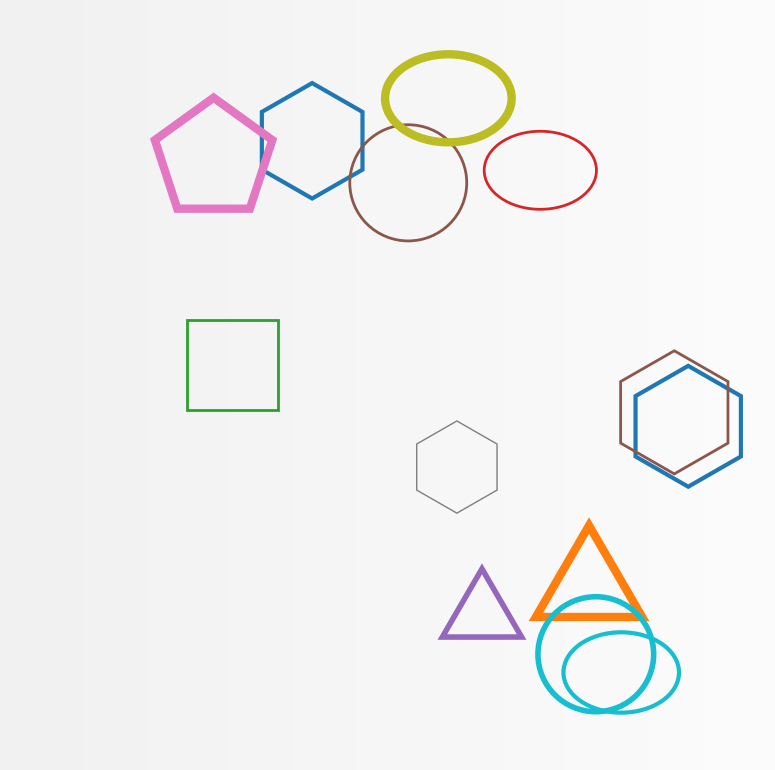[{"shape": "hexagon", "thickness": 1.5, "radius": 0.37, "center": [0.403, 0.817]}, {"shape": "hexagon", "thickness": 1.5, "radius": 0.39, "center": [0.888, 0.446]}, {"shape": "triangle", "thickness": 3, "radius": 0.4, "center": [0.76, 0.238]}, {"shape": "square", "thickness": 1, "radius": 0.29, "center": [0.3, 0.526]}, {"shape": "oval", "thickness": 1, "radius": 0.36, "center": [0.697, 0.779]}, {"shape": "triangle", "thickness": 2, "radius": 0.3, "center": [0.622, 0.202]}, {"shape": "hexagon", "thickness": 1, "radius": 0.4, "center": [0.87, 0.464]}, {"shape": "circle", "thickness": 1, "radius": 0.38, "center": [0.527, 0.763]}, {"shape": "pentagon", "thickness": 3, "radius": 0.4, "center": [0.276, 0.793]}, {"shape": "hexagon", "thickness": 0.5, "radius": 0.3, "center": [0.59, 0.393]}, {"shape": "oval", "thickness": 3, "radius": 0.41, "center": [0.579, 0.872]}, {"shape": "circle", "thickness": 2, "radius": 0.37, "center": [0.769, 0.15]}, {"shape": "oval", "thickness": 1.5, "radius": 0.37, "center": [0.802, 0.127]}]